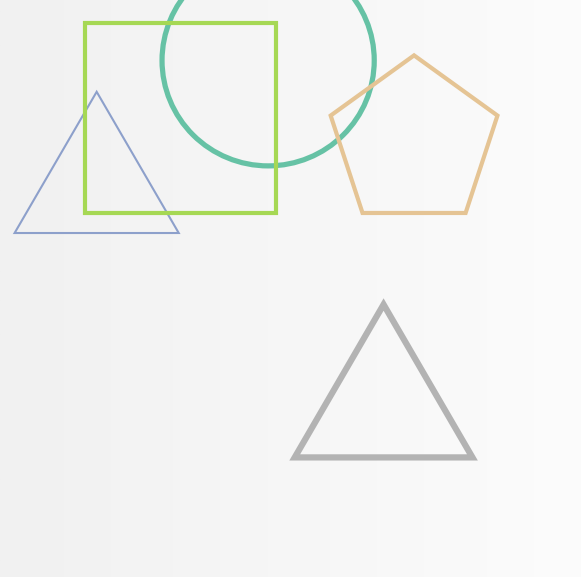[{"shape": "circle", "thickness": 2.5, "radius": 0.91, "center": [0.461, 0.894]}, {"shape": "triangle", "thickness": 1, "radius": 0.82, "center": [0.166, 0.677]}, {"shape": "square", "thickness": 2, "radius": 0.82, "center": [0.31, 0.794]}, {"shape": "pentagon", "thickness": 2, "radius": 0.75, "center": [0.712, 0.752]}, {"shape": "triangle", "thickness": 3, "radius": 0.88, "center": [0.66, 0.295]}]